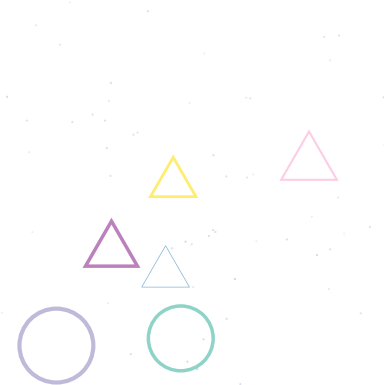[{"shape": "circle", "thickness": 2.5, "radius": 0.42, "center": [0.47, 0.121]}, {"shape": "circle", "thickness": 3, "radius": 0.48, "center": [0.146, 0.102]}, {"shape": "triangle", "thickness": 0.5, "radius": 0.36, "center": [0.43, 0.29]}, {"shape": "triangle", "thickness": 1.5, "radius": 0.42, "center": [0.803, 0.575]}, {"shape": "triangle", "thickness": 2.5, "radius": 0.39, "center": [0.29, 0.348]}, {"shape": "triangle", "thickness": 2, "radius": 0.34, "center": [0.45, 0.523]}]